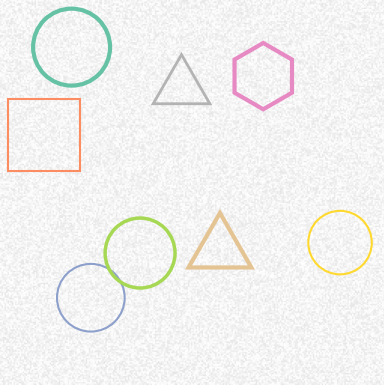[{"shape": "circle", "thickness": 3, "radius": 0.5, "center": [0.186, 0.878]}, {"shape": "square", "thickness": 1.5, "radius": 0.47, "center": [0.113, 0.648]}, {"shape": "circle", "thickness": 1.5, "radius": 0.44, "center": [0.236, 0.227]}, {"shape": "hexagon", "thickness": 3, "radius": 0.43, "center": [0.684, 0.802]}, {"shape": "circle", "thickness": 2.5, "radius": 0.45, "center": [0.364, 0.343]}, {"shape": "circle", "thickness": 1.5, "radius": 0.41, "center": [0.883, 0.37]}, {"shape": "triangle", "thickness": 3, "radius": 0.47, "center": [0.571, 0.352]}, {"shape": "triangle", "thickness": 2, "radius": 0.42, "center": [0.471, 0.773]}]